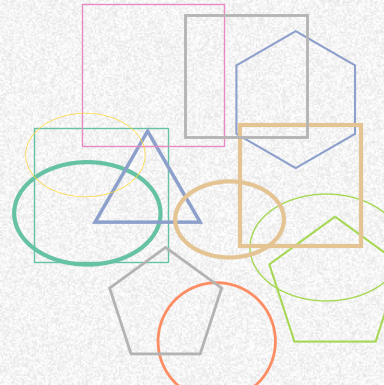[{"shape": "oval", "thickness": 3, "radius": 0.95, "center": [0.227, 0.446]}, {"shape": "square", "thickness": 1, "radius": 0.87, "center": [0.262, 0.494]}, {"shape": "circle", "thickness": 2, "radius": 0.76, "center": [0.563, 0.113]}, {"shape": "triangle", "thickness": 2.5, "radius": 0.79, "center": [0.383, 0.502]}, {"shape": "hexagon", "thickness": 1.5, "radius": 0.89, "center": [0.768, 0.741]}, {"shape": "square", "thickness": 1, "radius": 0.92, "center": [0.398, 0.804]}, {"shape": "oval", "thickness": 1, "radius": 0.99, "center": [0.848, 0.357]}, {"shape": "pentagon", "thickness": 1.5, "radius": 0.9, "center": [0.87, 0.258]}, {"shape": "oval", "thickness": 0.5, "radius": 0.78, "center": [0.222, 0.597]}, {"shape": "oval", "thickness": 3, "radius": 0.71, "center": [0.596, 0.43]}, {"shape": "square", "thickness": 3, "radius": 0.79, "center": [0.78, 0.519]}, {"shape": "square", "thickness": 2, "radius": 0.79, "center": [0.638, 0.803]}, {"shape": "pentagon", "thickness": 2, "radius": 0.76, "center": [0.43, 0.204]}]